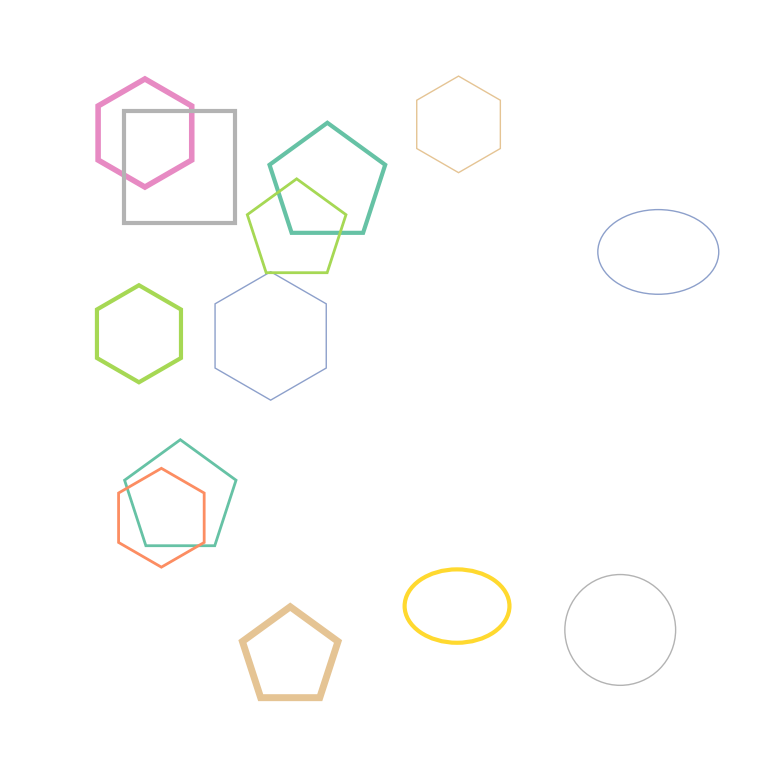[{"shape": "pentagon", "thickness": 1, "radius": 0.38, "center": [0.234, 0.353]}, {"shape": "pentagon", "thickness": 1.5, "radius": 0.39, "center": [0.425, 0.762]}, {"shape": "hexagon", "thickness": 1, "radius": 0.32, "center": [0.21, 0.328]}, {"shape": "oval", "thickness": 0.5, "radius": 0.39, "center": [0.855, 0.673]}, {"shape": "hexagon", "thickness": 0.5, "radius": 0.42, "center": [0.352, 0.564]}, {"shape": "hexagon", "thickness": 2, "radius": 0.35, "center": [0.188, 0.827]}, {"shape": "pentagon", "thickness": 1, "radius": 0.34, "center": [0.385, 0.7]}, {"shape": "hexagon", "thickness": 1.5, "radius": 0.32, "center": [0.18, 0.567]}, {"shape": "oval", "thickness": 1.5, "radius": 0.34, "center": [0.594, 0.213]}, {"shape": "hexagon", "thickness": 0.5, "radius": 0.31, "center": [0.596, 0.838]}, {"shape": "pentagon", "thickness": 2.5, "radius": 0.33, "center": [0.377, 0.147]}, {"shape": "circle", "thickness": 0.5, "radius": 0.36, "center": [0.806, 0.182]}, {"shape": "square", "thickness": 1.5, "radius": 0.36, "center": [0.233, 0.783]}]